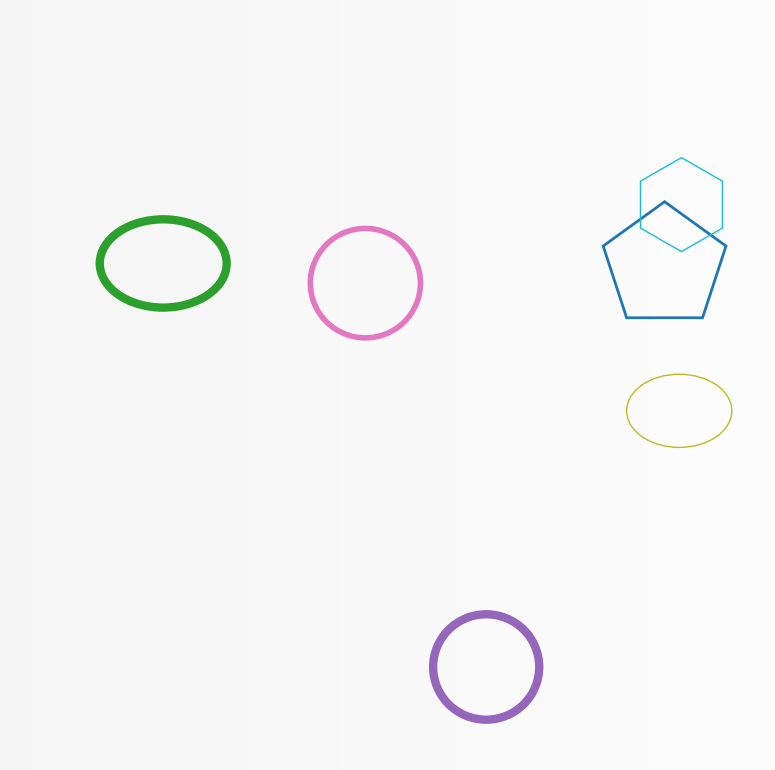[{"shape": "pentagon", "thickness": 1, "radius": 0.42, "center": [0.858, 0.655]}, {"shape": "oval", "thickness": 3, "radius": 0.41, "center": [0.211, 0.658]}, {"shape": "circle", "thickness": 3, "radius": 0.34, "center": [0.627, 0.134]}, {"shape": "circle", "thickness": 2, "radius": 0.36, "center": [0.471, 0.632]}, {"shape": "oval", "thickness": 0.5, "radius": 0.34, "center": [0.876, 0.466]}, {"shape": "hexagon", "thickness": 0.5, "radius": 0.31, "center": [0.879, 0.734]}]